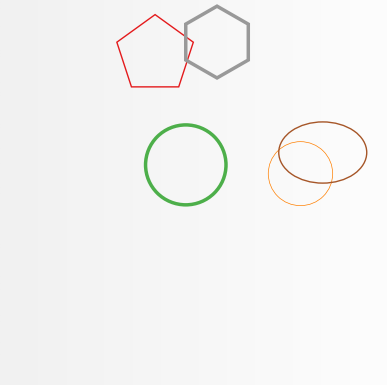[{"shape": "pentagon", "thickness": 1, "radius": 0.52, "center": [0.4, 0.858]}, {"shape": "circle", "thickness": 2.5, "radius": 0.52, "center": [0.479, 0.572]}, {"shape": "circle", "thickness": 0.5, "radius": 0.42, "center": [0.775, 0.549]}, {"shape": "oval", "thickness": 1, "radius": 0.57, "center": [0.833, 0.604]}, {"shape": "hexagon", "thickness": 2.5, "radius": 0.47, "center": [0.56, 0.891]}]